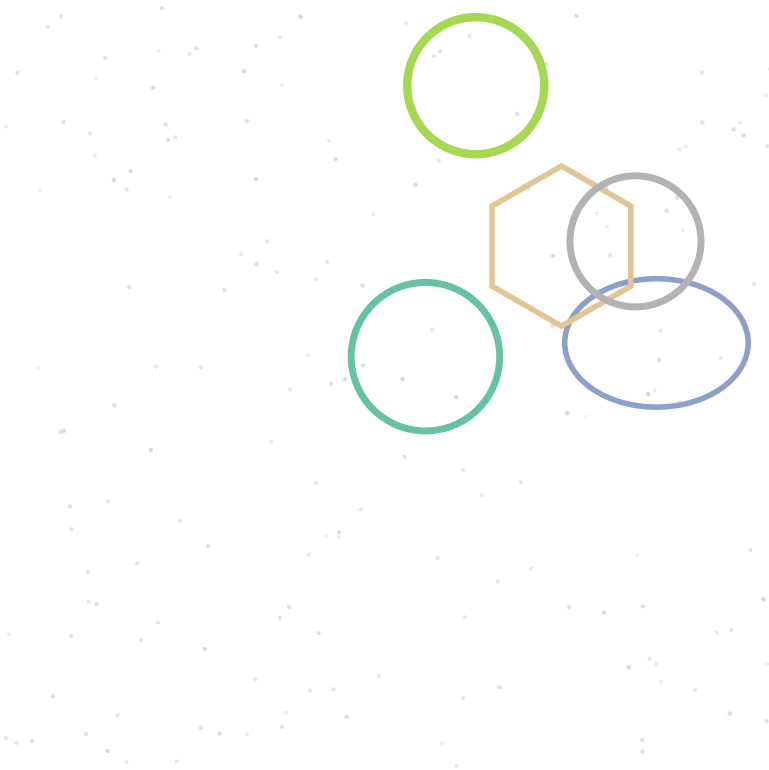[{"shape": "circle", "thickness": 2.5, "radius": 0.48, "center": [0.553, 0.537]}, {"shape": "oval", "thickness": 2, "radius": 0.6, "center": [0.853, 0.555]}, {"shape": "circle", "thickness": 3, "radius": 0.45, "center": [0.618, 0.889]}, {"shape": "hexagon", "thickness": 2, "radius": 0.52, "center": [0.729, 0.68]}, {"shape": "circle", "thickness": 2.5, "radius": 0.43, "center": [0.825, 0.687]}]